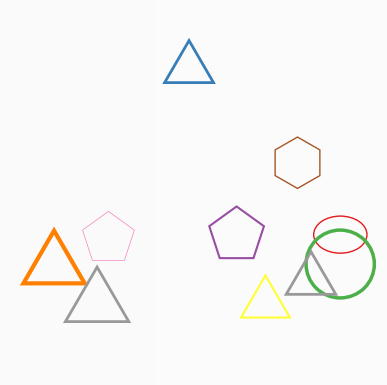[{"shape": "oval", "thickness": 1, "radius": 0.34, "center": [0.878, 0.391]}, {"shape": "triangle", "thickness": 2, "radius": 0.36, "center": [0.488, 0.822]}, {"shape": "circle", "thickness": 2.5, "radius": 0.44, "center": [0.878, 0.314]}, {"shape": "pentagon", "thickness": 1.5, "radius": 0.37, "center": [0.611, 0.39]}, {"shape": "triangle", "thickness": 3, "radius": 0.46, "center": [0.139, 0.31]}, {"shape": "triangle", "thickness": 1.5, "radius": 0.36, "center": [0.685, 0.212]}, {"shape": "hexagon", "thickness": 1, "radius": 0.33, "center": [0.768, 0.577]}, {"shape": "pentagon", "thickness": 0.5, "radius": 0.35, "center": [0.28, 0.381]}, {"shape": "triangle", "thickness": 2, "radius": 0.37, "center": [0.803, 0.272]}, {"shape": "triangle", "thickness": 2, "radius": 0.47, "center": [0.251, 0.212]}]